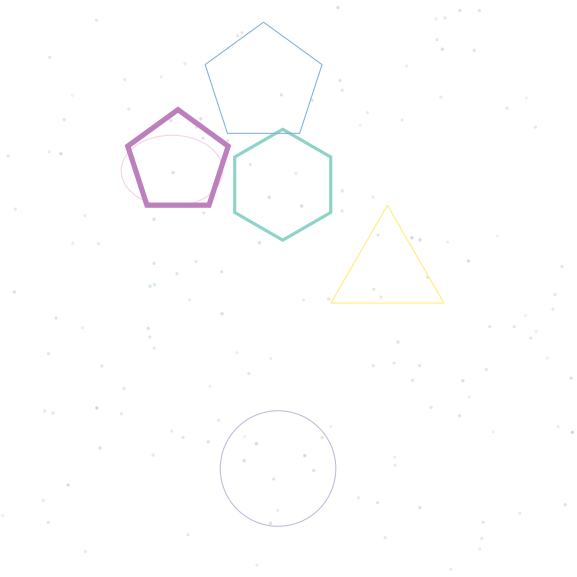[{"shape": "hexagon", "thickness": 1.5, "radius": 0.48, "center": [0.49, 0.679]}, {"shape": "circle", "thickness": 0.5, "radius": 0.5, "center": [0.481, 0.188]}, {"shape": "pentagon", "thickness": 0.5, "radius": 0.53, "center": [0.456, 0.854]}, {"shape": "oval", "thickness": 0.5, "radius": 0.44, "center": [0.298, 0.703]}, {"shape": "pentagon", "thickness": 2.5, "radius": 0.46, "center": [0.308, 0.718]}, {"shape": "triangle", "thickness": 0.5, "radius": 0.56, "center": [0.671, 0.531]}]